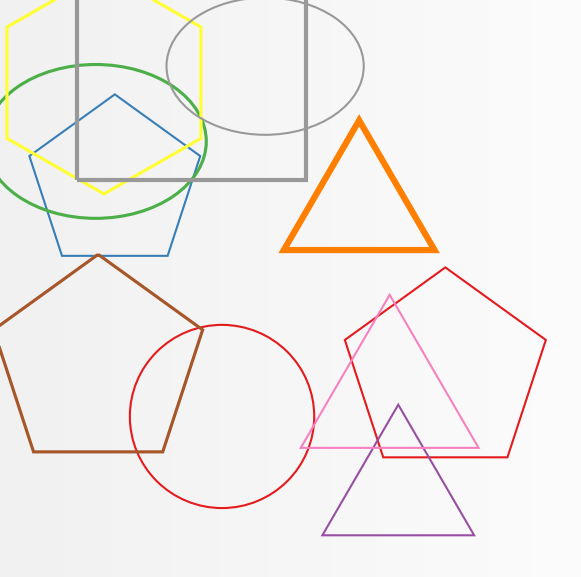[{"shape": "pentagon", "thickness": 1, "radius": 0.91, "center": [0.766, 0.354]}, {"shape": "circle", "thickness": 1, "radius": 0.79, "center": [0.382, 0.278]}, {"shape": "pentagon", "thickness": 1, "radius": 0.77, "center": [0.198, 0.681]}, {"shape": "oval", "thickness": 1.5, "radius": 0.95, "center": [0.165, 0.754]}, {"shape": "triangle", "thickness": 1, "radius": 0.75, "center": [0.685, 0.148]}, {"shape": "triangle", "thickness": 3, "radius": 0.75, "center": [0.618, 0.641]}, {"shape": "hexagon", "thickness": 1.5, "radius": 0.96, "center": [0.179, 0.856]}, {"shape": "pentagon", "thickness": 1.5, "radius": 0.95, "center": [0.169, 0.37]}, {"shape": "triangle", "thickness": 1, "radius": 0.88, "center": [0.67, 0.312]}, {"shape": "square", "thickness": 2, "radius": 0.98, "center": [0.33, 0.885]}, {"shape": "oval", "thickness": 1, "radius": 0.85, "center": [0.456, 0.884]}]